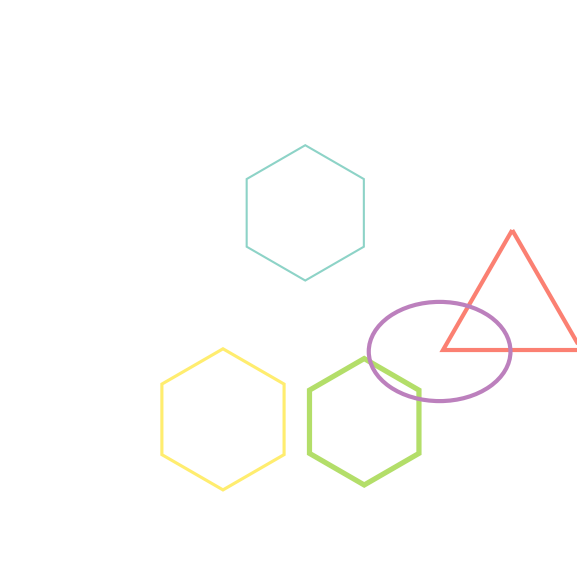[{"shape": "hexagon", "thickness": 1, "radius": 0.59, "center": [0.529, 0.631]}, {"shape": "triangle", "thickness": 2, "radius": 0.69, "center": [0.887, 0.462]}, {"shape": "hexagon", "thickness": 2.5, "radius": 0.55, "center": [0.631, 0.269]}, {"shape": "oval", "thickness": 2, "radius": 0.61, "center": [0.761, 0.39]}, {"shape": "hexagon", "thickness": 1.5, "radius": 0.61, "center": [0.386, 0.273]}]